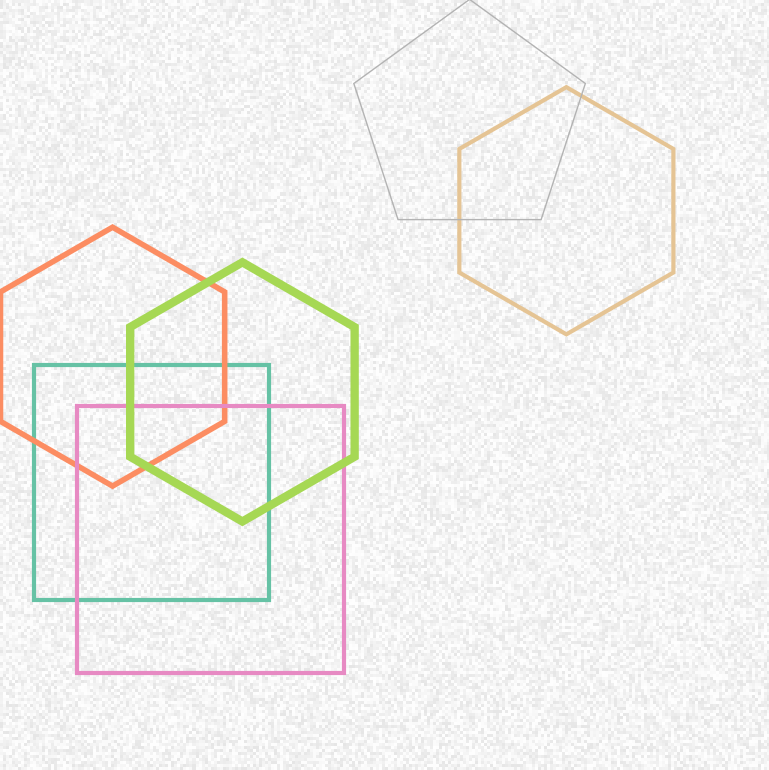[{"shape": "square", "thickness": 1.5, "radius": 0.76, "center": [0.197, 0.373]}, {"shape": "hexagon", "thickness": 2, "radius": 0.84, "center": [0.146, 0.537]}, {"shape": "square", "thickness": 1.5, "radius": 0.87, "center": [0.274, 0.299]}, {"shape": "hexagon", "thickness": 3, "radius": 0.84, "center": [0.315, 0.491]}, {"shape": "hexagon", "thickness": 1.5, "radius": 0.8, "center": [0.736, 0.726]}, {"shape": "pentagon", "thickness": 0.5, "radius": 0.79, "center": [0.61, 0.843]}]